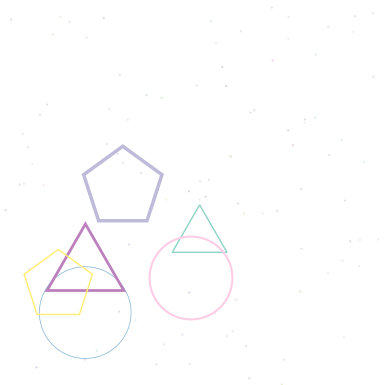[{"shape": "triangle", "thickness": 1, "radius": 0.41, "center": [0.518, 0.386]}, {"shape": "pentagon", "thickness": 2.5, "radius": 0.53, "center": [0.319, 0.513]}, {"shape": "circle", "thickness": 0.5, "radius": 0.6, "center": [0.221, 0.188]}, {"shape": "circle", "thickness": 1.5, "radius": 0.54, "center": [0.496, 0.278]}, {"shape": "triangle", "thickness": 2, "radius": 0.58, "center": [0.222, 0.303]}, {"shape": "pentagon", "thickness": 1, "radius": 0.47, "center": [0.151, 0.259]}]